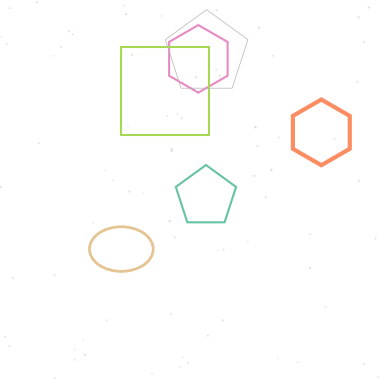[{"shape": "pentagon", "thickness": 1.5, "radius": 0.41, "center": [0.535, 0.489]}, {"shape": "hexagon", "thickness": 3, "radius": 0.43, "center": [0.835, 0.656]}, {"shape": "hexagon", "thickness": 1.5, "radius": 0.44, "center": [0.515, 0.847]}, {"shape": "square", "thickness": 1.5, "radius": 0.57, "center": [0.428, 0.764]}, {"shape": "oval", "thickness": 2, "radius": 0.41, "center": [0.315, 0.353]}, {"shape": "pentagon", "thickness": 0.5, "radius": 0.56, "center": [0.537, 0.862]}]